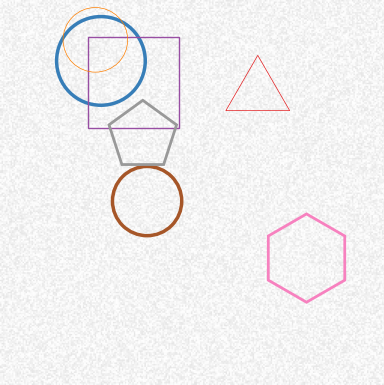[{"shape": "triangle", "thickness": 0.5, "radius": 0.48, "center": [0.67, 0.761]}, {"shape": "circle", "thickness": 2.5, "radius": 0.58, "center": [0.262, 0.842]}, {"shape": "square", "thickness": 1, "radius": 0.6, "center": [0.347, 0.786]}, {"shape": "circle", "thickness": 0.5, "radius": 0.42, "center": [0.248, 0.897]}, {"shape": "circle", "thickness": 2.5, "radius": 0.45, "center": [0.382, 0.478]}, {"shape": "hexagon", "thickness": 2, "radius": 0.57, "center": [0.796, 0.33]}, {"shape": "pentagon", "thickness": 2, "radius": 0.46, "center": [0.371, 0.647]}]